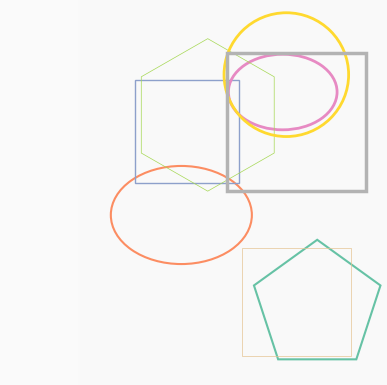[{"shape": "pentagon", "thickness": 1.5, "radius": 0.86, "center": [0.819, 0.206]}, {"shape": "oval", "thickness": 1.5, "radius": 0.91, "center": [0.468, 0.442]}, {"shape": "square", "thickness": 1, "radius": 0.67, "center": [0.482, 0.659]}, {"shape": "oval", "thickness": 2, "radius": 0.7, "center": [0.73, 0.761]}, {"shape": "hexagon", "thickness": 0.5, "radius": 0.99, "center": [0.536, 0.702]}, {"shape": "circle", "thickness": 2, "radius": 0.8, "center": [0.739, 0.806]}, {"shape": "square", "thickness": 0.5, "radius": 0.71, "center": [0.765, 0.216]}, {"shape": "square", "thickness": 2.5, "radius": 0.9, "center": [0.765, 0.683]}]